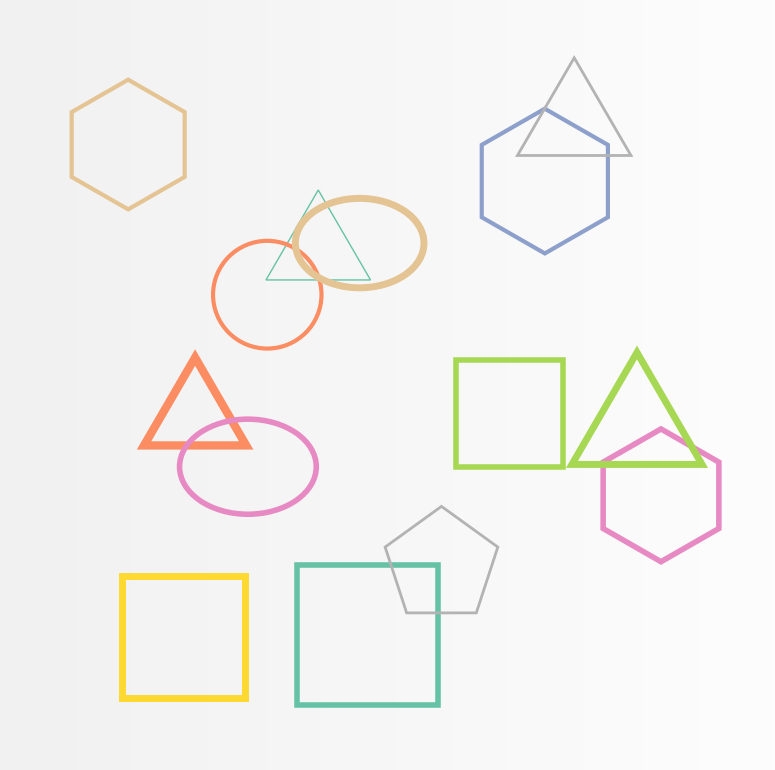[{"shape": "square", "thickness": 2, "radius": 0.46, "center": [0.474, 0.175]}, {"shape": "triangle", "thickness": 0.5, "radius": 0.39, "center": [0.411, 0.675]}, {"shape": "circle", "thickness": 1.5, "radius": 0.35, "center": [0.345, 0.617]}, {"shape": "triangle", "thickness": 3, "radius": 0.38, "center": [0.252, 0.46]}, {"shape": "hexagon", "thickness": 1.5, "radius": 0.47, "center": [0.703, 0.765]}, {"shape": "hexagon", "thickness": 2, "radius": 0.43, "center": [0.853, 0.357]}, {"shape": "oval", "thickness": 2, "radius": 0.44, "center": [0.32, 0.394]}, {"shape": "triangle", "thickness": 2.5, "radius": 0.48, "center": [0.822, 0.445]}, {"shape": "square", "thickness": 2, "radius": 0.35, "center": [0.657, 0.463]}, {"shape": "square", "thickness": 2.5, "radius": 0.4, "center": [0.236, 0.173]}, {"shape": "hexagon", "thickness": 1.5, "radius": 0.42, "center": [0.165, 0.812]}, {"shape": "oval", "thickness": 2.5, "radius": 0.41, "center": [0.464, 0.684]}, {"shape": "triangle", "thickness": 1, "radius": 0.42, "center": [0.741, 0.84]}, {"shape": "pentagon", "thickness": 1, "radius": 0.38, "center": [0.57, 0.266]}]